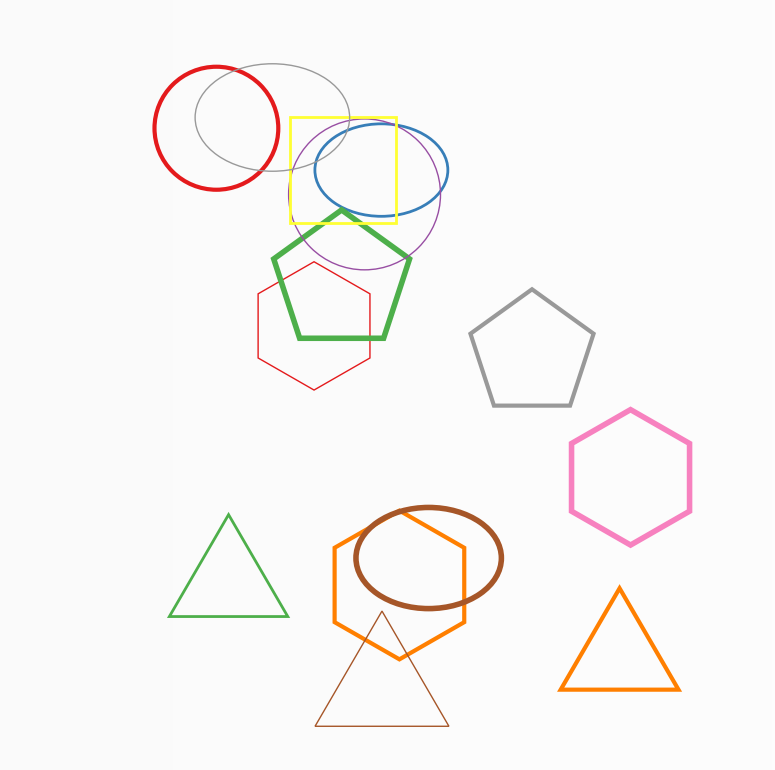[{"shape": "hexagon", "thickness": 0.5, "radius": 0.42, "center": [0.405, 0.577]}, {"shape": "circle", "thickness": 1.5, "radius": 0.4, "center": [0.279, 0.833]}, {"shape": "oval", "thickness": 1, "radius": 0.43, "center": [0.492, 0.779]}, {"shape": "triangle", "thickness": 1, "radius": 0.44, "center": [0.295, 0.243]}, {"shape": "pentagon", "thickness": 2, "radius": 0.46, "center": [0.441, 0.635]}, {"shape": "circle", "thickness": 0.5, "radius": 0.49, "center": [0.47, 0.748]}, {"shape": "hexagon", "thickness": 1.5, "radius": 0.48, "center": [0.515, 0.24]}, {"shape": "triangle", "thickness": 1.5, "radius": 0.44, "center": [0.799, 0.148]}, {"shape": "square", "thickness": 1, "radius": 0.34, "center": [0.442, 0.779]}, {"shape": "oval", "thickness": 2, "radius": 0.47, "center": [0.553, 0.275]}, {"shape": "triangle", "thickness": 0.5, "radius": 0.5, "center": [0.493, 0.107]}, {"shape": "hexagon", "thickness": 2, "radius": 0.44, "center": [0.814, 0.38]}, {"shape": "pentagon", "thickness": 1.5, "radius": 0.42, "center": [0.686, 0.541]}, {"shape": "oval", "thickness": 0.5, "radius": 0.5, "center": [0.351, 0.847]}]